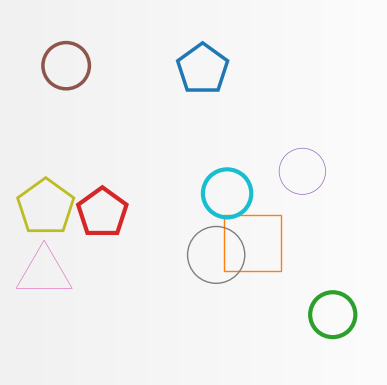[{"shape": "pentagon", "thickness": 2.5, "radius": 0.34, "center": [0.523, 0.821]}, {"shape": "square", "thickness": 1, "radius": 0.37, "center": [0.652, 0.369]}, {"shape": "circle", "thickness": 3, "radius": 0.29, "center": [0.859, 0.183]}, {"shape": "pentagon", "thickness": 3, "radius": 0.33, "center": [0.264, 0.448]}, {"shape": "circle", "thickness": 0.5, "radius": 0.3, "center": [0.78, 0.555]}, {"shape": "circle", "thickness": 2.5, "radius": 0.3, "center": [0.171, 0.829]}, {"shape": "triangle", "thickness": 0.5, "radius": 0.42, "center": [0.114, 0.293]}, {"shape": "circle", "thickness": 1, "radius": 0.37, "center": [0.558, 0.338]}, {"shape": "pentagon", "thickness": 2, "radius": 0.38, "center": [0.118, 0.462]}, {"shape": "circle", "thickness": 3, "radius": 0.31, "center": [0.586, 0.498]}]